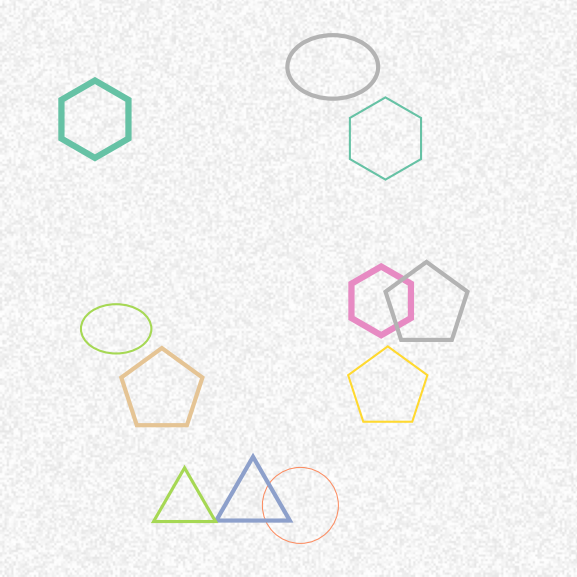[{"shape": "hexagon", "thickness": 1, "radius": 0.36, "center": [0.667, 0.759]}, {"shape": "hexagon", "thickness": 3, "radius": 0.34, "center": [0.164, 0.793]}, {"shape": "circle", "thickness": 0.5, "radius": 0.33, "center": [0.52, 0.124]}, {"shape": "triangle", "thickness": 2, "radius": 0.37, "center": [0.438, 0.135]}, {"shape": "hexagon", "thickness": 3, "radius": 0.3, "center": [0.66, 0.478]}, {"shape": "oval", "thickness": 1, "radius": 0.3, "center": [0.201, 0.43]}, {"shape": "triangle", "thickness": 1.5, "radius": 0.31, "center": [0.32, 0.127]}, {"shape": "pentagon", "thickness": 1, "radius": 0.36, "center": [0.671, 0.327]}, {"shape": "pentagon", "thickness": 2, "radius": 0.37, "center": [0.28, 0.323]}, {"shape": "pentagon", "thickness": 2, "radius": 0.37, "center": [0.739, 0.471]}, {"shape": "oval", "thickness": 2, "radius": 0.39, "center": [0.576, 0.883]}]